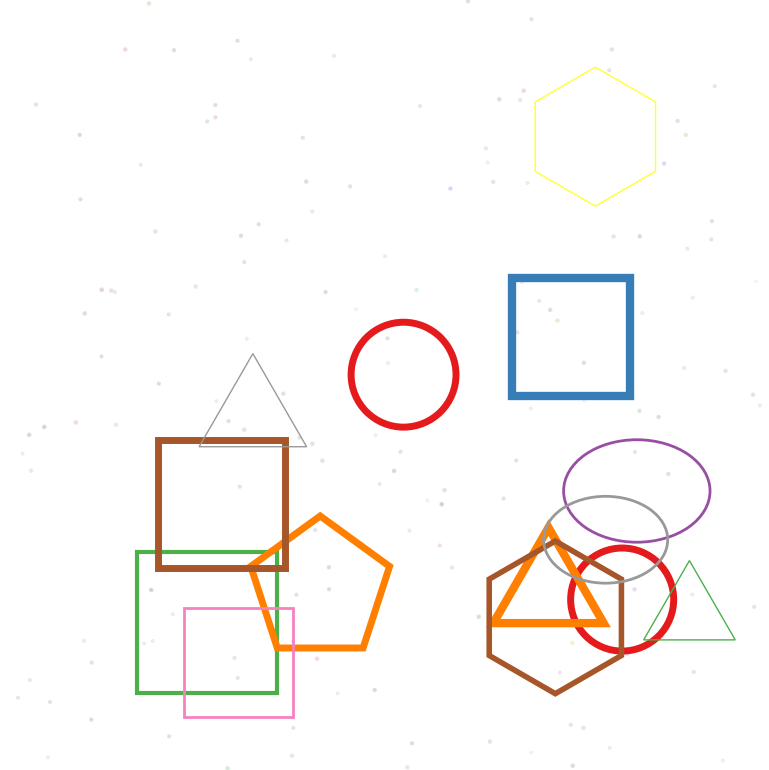[{"shape": "circle", "thickness": 2.5, "radius": 0.34, "center": [0.524, 0.513]}, {"shape": "circle", "thickness": 2.5, "radius": 0.33, "center": [0.808, 0.221]}, {"shape": "square", "thickness": 3, "radius": 0.38, "center": [0.742, 0.562]}, {"shape": "triangle", "thickness": 0.5, "radius": 0.34, "center": [0.895, 0.203]}, {"shape": "square", "thickness": 1.5, "radius": 0.46, "center": [0.269, 0.191]}, {"shape": "oval", "thickness": 1, "radius": 0.48, "center": [0.827, 0.362]}, {"shape": "triangle", "thickness": 3, "radius": 0.41, "center": [0.712, 0.232]}, {"shape": "pentagon", "thickness": 2.5, "radius": 0.47, "center": [0.416, 0.235]}, {"shape": "hexagon", "thickness": 0.5, "radius": 0.45, "center": [0.773, 0.823]}, {"shape": "hexagon", "thickness": 2, "radius": 0.5, "center": [0.721, 0.198]}, {"shape": "square", "thickness": 2.5, "radius": 0.41, "center": [0.288, 0.346]}, {"shape": "square", "thickness": 1, "radius": 0.36, "center": [0.31, 0.14]}, {"shape": "oval", "thickness": 1, "radius": 0.4, "center": [0.787, 0.299]}, {"shape": "triangle", "thickness": 0.5, "radius": 0.4, "center": [0.328, 0.46]}]